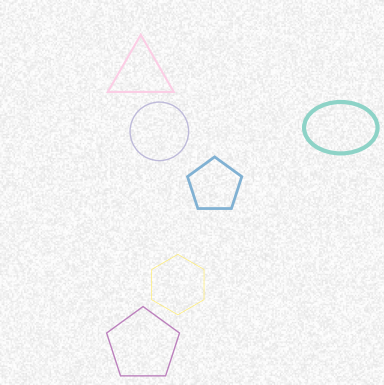[{"shape": "oval", "thickness": 3, "radius": 0.48, "center": [0.885, 0.668]}, {"shape": "circle", "thickness": 1, "radius": 0.38, "center": [0.414, 0.659]}, {"shape": "pentagon", "thickness": 2, "radius": 0.37, "center": [0.558, 0.518]}, {"shape": "triangle", "thickness": 1.5, "radius": 0.49, "center": [0.366, 0.811]}, {"shape": "pentagon", "thickness": 1, "radius": 0.5, "center": [0.372, 0.104]}, {"shape": "hexagon", "thickness": 0.5, "radius": 0.39, "center": [0.462, 0.261]}]